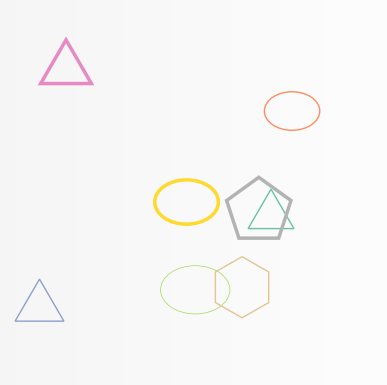[{"shape": "triangle", "thickness": 1, "radius": 0.34, "center": [0.699, 0.44]}, {"shape": "oval", "thickness": 1, "radius": 0.36, "center": [0.754, 0.712]}, {"shape": "triangle", "thickness": 1, "radius": 0.36, "center": [0.102, 0.202]}, {"shape": "triangle", "thickness": 2.5, "radius": 0.38, "center": [0.17, 0.821]}, {"shape": "oval", "thickness": 0.5, "radius": 0.45, "center": [0.504, 0.247]}, {"shape": "oval", "thickness": 2.5, "radius": 0.41, "center": [0.481, 0.475]}, {"shape": "hexagon", "thickness": 1, "radius": 0.4, "center": [0.625, 0.254]}, {"shape": "pentagon", "thickness": 2.5, "radius": 0.44, "center": [0.668, 0.452]}]